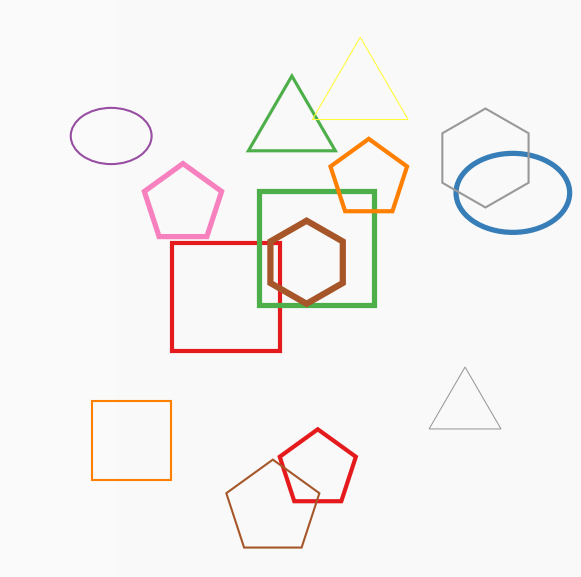[{"shape": "pentagon", "thickness": 2, "radius": 0.34, "center": [0.547, 0.187]}, {"shape": "square", "thickness": 2, "radius": 0.47, "center": [0.389, 0.484]}, {"shape": "oval", "thickness": 2.5, "radius": 0.49, "center": [0.882, 0.665]}, {"shape": "square", "thickness": 2.5, "radius": 0.49, "center": [0.544, 0.569]}, {"shape": "triangle", "thickness": 1.5, "radius": 0.43, "center": [0.502, 0.781]}, {"shape": "oval", "thickness": 1, "radius": 0.35, "center": [0.191, 0.764]}, {"shape": "pentagon", "thickness": 2, "radius": 0.35, "center": [0.634, 0.689]}, {"shape": "square", "thickness": 1, "radius": 0.34, "center": [0.226, 0.236]}, {"shape": "triangle", "thickness": 0.5, "radius": 0.48, "center": [0.62, 0.84]}, {"shape": "hexagon", "thickness": 3, "radius": 0.36, "center": [0.527, 0.545]}, {"shape": "pentagon", "thickness": 1, "radius": 0.42, "center": [0.469, 0.119]}, {"shape": "pentagon", "thickness": 2.5, "radius": 0.35, "center": [0.315, 0.646]}, {"shape": "triangle", "thickness": 0.5, "radius": 0.36, "center": [0.8, 0.292]}, {"shape": "hexagon", "thickness": 1, "radius": 0.43, "center": [0.835, 0.726]}]